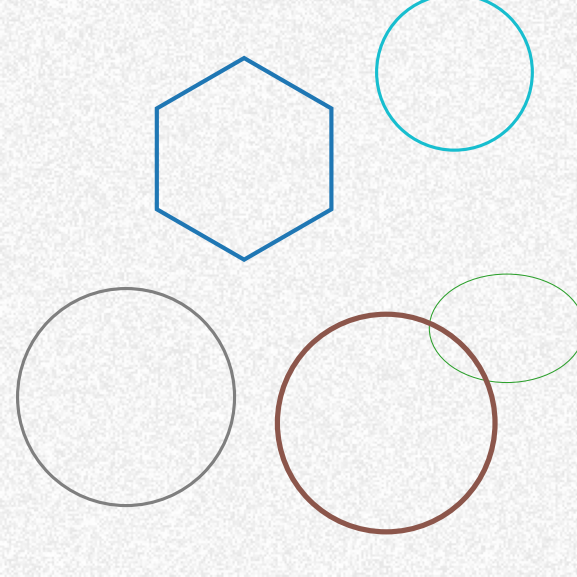[{"shape": "hexagon", "thickness": 2, "radius": 0.87, "center": [0.423, 0.724]}, {"shape": "oval", "thickness": 0.5, "radius": 0.67, "center": [0.878, 0.431]}, {"shape": "circle", "thickness": 2.5, "radius": 0.94, "center": [0.669, 0.267]}, {"shape": "circle", "thickness": 1.5, "radius": 0.94, "center": [0.218, 0.312]}, {"shape": "circle", "thickness": 1.5, "radius": 0.67, "center": [0.787, 0.874]}]